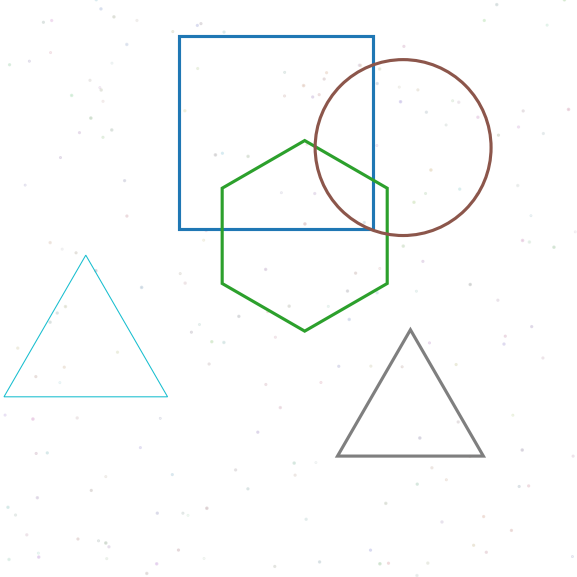[{"shape": "square", "thickness": 1.5, "radius": 0.84, "center": [0.478, 0.77]}, {"shape": "hexagon", "thickness": 1.5, "radius": 0.82, "center": [0.528, 0.591]}, {"shape": "circle", "thickness": 1.5, "radius": 0.76, "center": [0.698, 0.744]}, {"shape": "triangle", "thickness": 1.5, "radius": 0.73, "center": [0.711, 0.282]}, {"shape": "triangle", "thickness": 0.5, "radius": 0.82, "center": [0.149, 0.394]}]